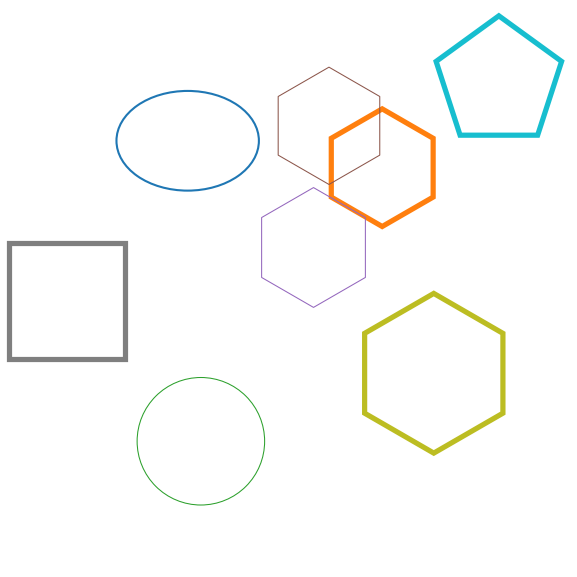[{"shape": "oval", "thickness": 1, "radius": 0.62, "center": [0.325, 0.755]}, {"shape": "hexagon", "thickness": 2.5, "radius": 0.51, "center": [0.662, 0.709]}, {"shape": "circle", "thickness": 0.5, "radius": 0.55, "center": [0.348, 0.235]}, {"shape": "hexagon", "thickness": 0.5, "radius": 0.52, "center": [0.543, 0.571]}, {"shape": "hexagon", "thickness": 0.5, "radius": 0.51, "center": [0.57, 0.781]}, {"shape": "square", "thickness": 2.5, "radius": 0.5, "center": [0.116, 0.477]}, {"shape": "hexagon", "thickness": 2.5, "radius": 0.69, "center": [0.751, 0.353]}, {"shape": "pentagon", "thickness": 2.5, "radius": 0.57, "center": [0.864, 0.857]}]